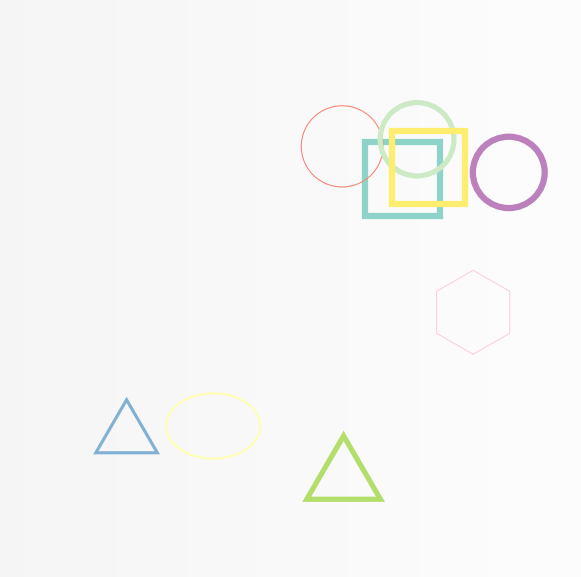[{"shape": "square", "thickness": 3, "radius": 0.32, "center": [0.693, 0.689]}, {"shape": "oval", "thickness": 1, "radius": 0.4, "center": [0.367, 0.261]}, {"shape": "circle", "thickness": 0.5, "radius": 0.35, "center": [0.589, 0.746]}, {"shape": "triangle", "thickness": 1.5, "radius": 0.31, "center": [0.218, 0.246]}, {"shape": "triangle", "thickness": 2.5, "radius": 0.37, "center": [0.591, 0.171]}, {"shape": "hexagon", "thickness": 0.5, "radius": 0.36, "center": [0.814, 0.458]}, {"shape": "circle", "thickness": 3, "radius": 0.31, "center": [0.875, 0.701]}, {"shape": "circle", "thickness": 2.5, "radius": 0.32, "center": [0.718, 0.758]}, {"shape": "square", "thickness": 3, "radius": 0.32, "center": [0.737, 0.709]}]